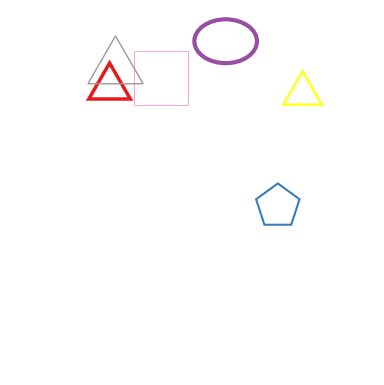[{"shape": "triangle", "thickness": 2.5, "radius": 0.31, "center": [0.285, 0.774]}, {"shape": "pentagon", "thickness": 1.5, "radius": 0.3, "center": [0.722, 0.464]}, {"shape": "oval", "thickness": 3, "radius": 0.41, "center": [0.586, 0.893]}, {"shape": "triangle", "thickness": 2, "radius": 0.29, "center": [0.786, 0.757]}, {"shape": "square", "thickness": 0.5, "radius": 0.35, "center": [0.419, 0.797]}, {"shape": "triangle", "thickness": 1, "radius": 0.41, "center": [0.3, 0.824]}]